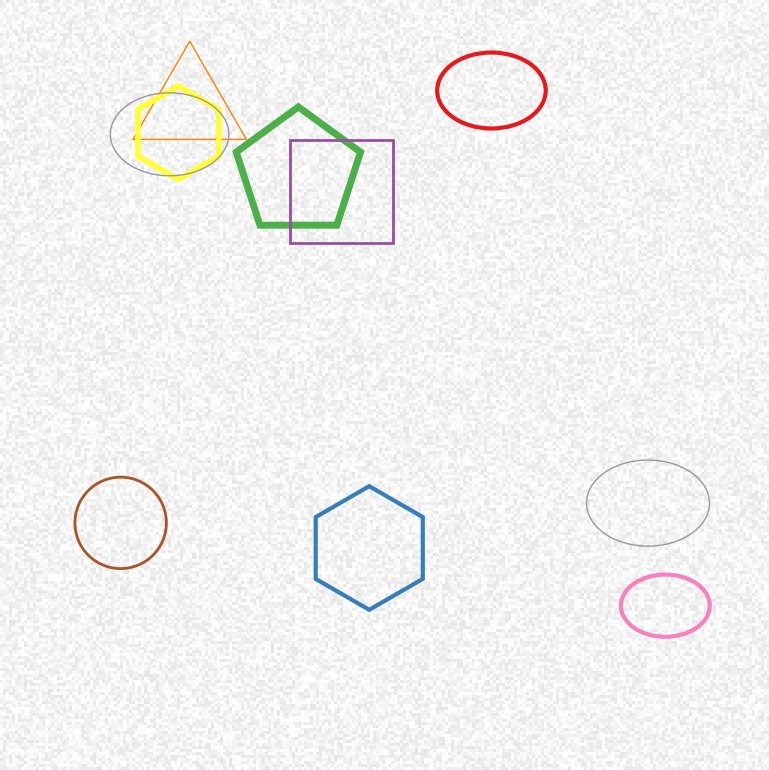[{"shape": "oval", "thickness": 1.5, "radius": 0.35, "center": [0.638, 0.882]}, {"shape": "hexagon", "thickness": 1.5, "radius": 0.4, "center": [0.48, 0.288]}, {"shape": "pentagon", "thickness": 2.5, "radius": 0.42, "center": [0.388, 0.776]}, {"shape": "square", "thickness": 1, "radius": 0.34, "center": [0.444, 0.752]}, {"shape": "triangle", "thickness": 0.5, "radius": 0.43, "center": [0.246, 0.861]}, {"shape": "hexagon", "thickness": 2, "radius": 0.3, "center": [0.232, 0.828]}, {"shape": "circle", "thickness": 1, "radius": 0.3, "center": [0.157, 0.321]}, {"shape": "oval", "thickness": 1.5, "radius": 0.29, "center": [0.864, 0.213]}, {"shape": "oval", "thickness": 0.5, "radius": 0.4, "center": [0.842, 0.347]}, {"shape": "oval", "thickness": 0.5, "radius": 0.38, "center": [0.22, 0.826]}]